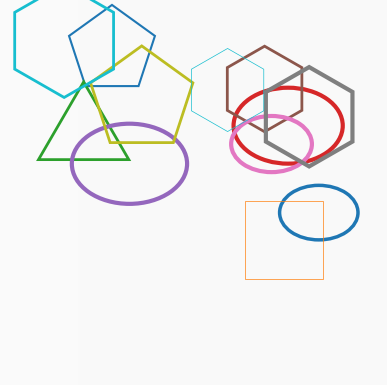[{"shape": "oval", "thickness": 2.5, "radius": 0.51, "center": [0.823, 0.448]}, {"shape": "pentagon", "thickness": 1.5, "radius": 0.58, "center": [0.289, 0.871]}, {"shape": "square", "thickness": 0.5, "radius": 0.51, "center": [0.733, 0.378]}, {"shape": "triangle", "thickness": 2, "radius": 0.67, "center": [0.216, 0.653]}, {"shape": "oval", "thickness": 3, "radius": 0.7, "center": [0.744, 0.674]}, {"shape": "oval", "thickness": 3, "radius": 0.74, "center": [0.334, 0.575]}, {"shape": "hexagon", "thickness": 2, "radius": 0.56, "center": [0.683, 0.769]}, {"shape": "oval", "thickness": 3, "radius": 0.52, "center": [0.701, 0.626]}, {"shape": "hexagon", "thickness": 3, "radius": 0.65, "center": [0.798, 0.697]}, {"shape": "pentagon", "thickness": 2, "radius": 0.69, "center": [0.366, 0.742]}, {"shape": "hexagon", "thickness": 0.5, "radius": 0.54, "center": [0.587, 0.766]}, {"shape": "hexagon", "thickness": 2, "radius": 0.74, "center": [0.166, 0.894]}]